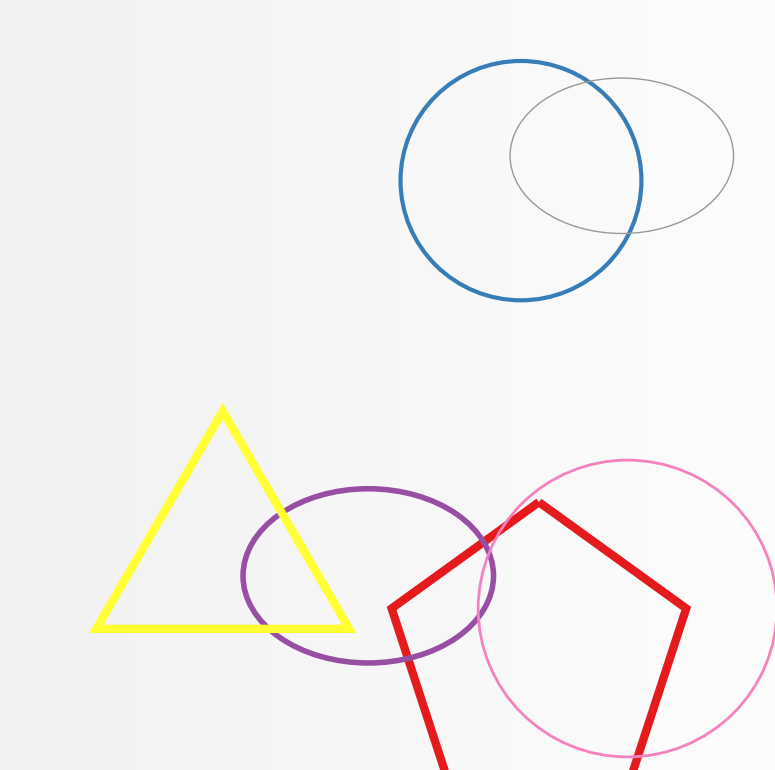[{"shape": "pentagon", "thickness": 3, "radius": 1.0, "center": [0.695, 0.148]}, {"shape": "circle", "thickness": 1.5, "radius": 0.78, "center": [0.672, 0.765]}, {"shape": "oval", "thickness": 2, "radius": 0.81, "center": [0.475, 0.252]}, {"shape": "triangle", "thickness": 3, "radius": 0.94, "center": [0.287, 0.278]}, {"shape": "circle", "thickness": 1, "radius": 0.96, "center": [0.81, 0.21]}, {"shape": "oval", "thickness": 0.5, "radius": 0.72, "center": [0.802, 0.798]}]